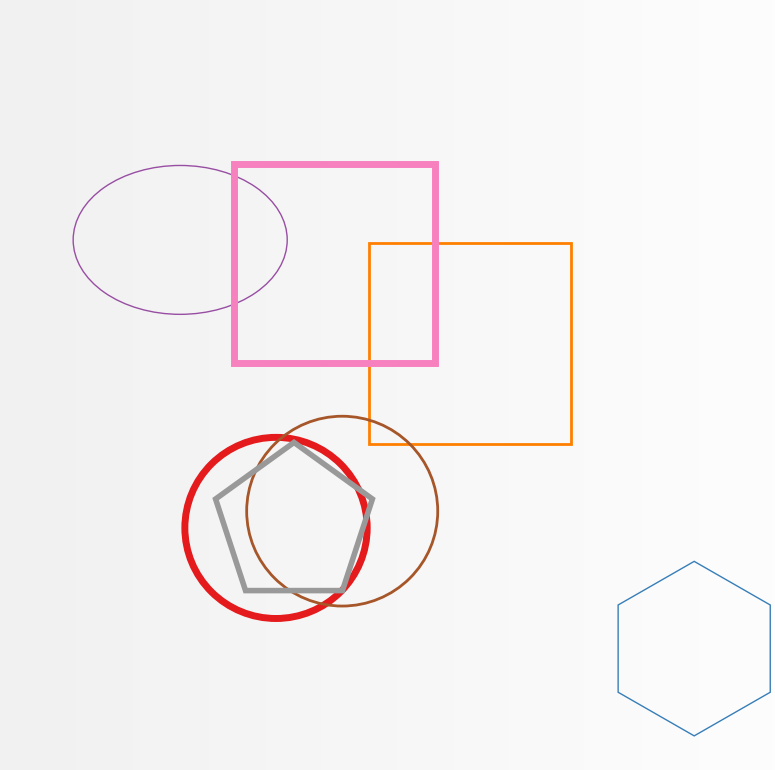[{"shape": "circle", "thickness": 2.5, "radius": 0.59, "center": [0.356, 0.314]}, {"shape": "hexagon", "thickness": 0.5, "radius": 0.57, "center": [0.896, 0.158]}, {"shape": "oval", "thickness": 0.5, "radius": 0.69, "center": [0.233, 0.688]}, {"shape": "square", "thickness": 1, "radius": 0.65, "center": [0.606, 0.554]}, {"shape": "circle", "thickness": 1, "radius": 0.62, "center": [0.442, 0.336]}, {"shape": "square", "thickness": 2.5, "radius": 0.65, "center": [0.432, 0.657]}, {"shape": "pentagon", "thickness": 2, "radius": 0.53, "center": [0.379, 0.319]}]